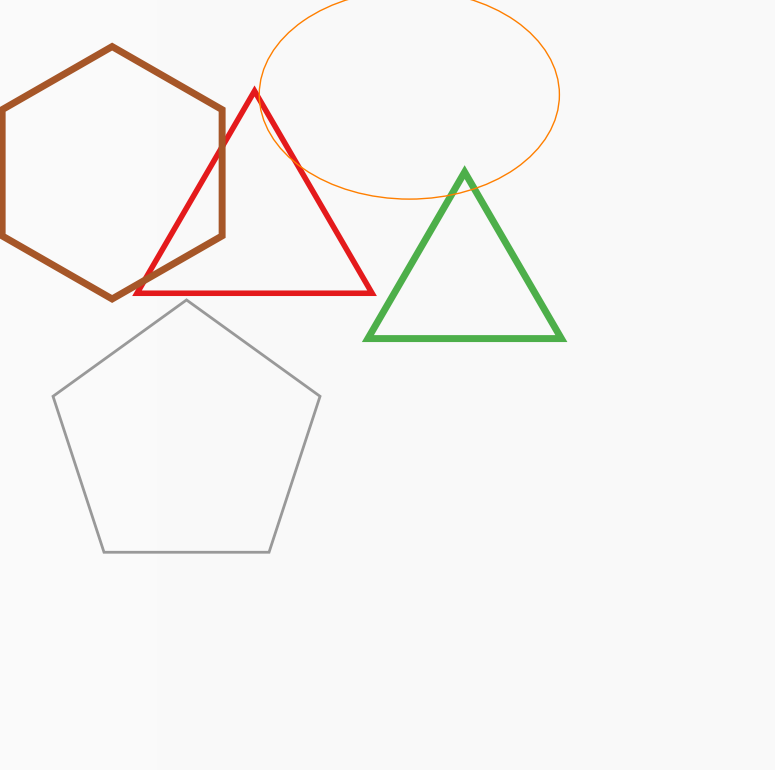[{"shape": "triangle", "thickness": 2, "radius": 0.88, "center": [0.328, 0.707]}, {"shape": "triangle", "thickness": 2.5, "radius": 0.72, "center": [0.6, 0.632]}, {"shape": "oval", "thickness": 0.5, "radius": 0.97, "center": [0.528, 0.877]}, {"shape": "hexagon", "thickness": 2.5, "radius": 0.82, "center": [0.145, 0.776]}, {"shape": "pentagon", "thickness": 1, "radius": 0.91, "center": [0.241, 0.429]}]